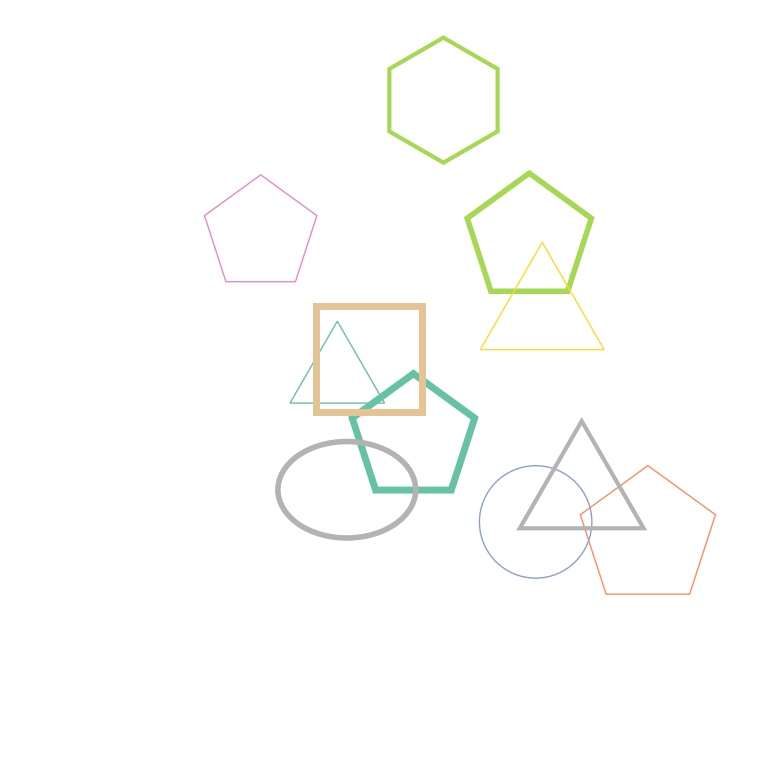[{"shape": "triangle", "thickness": 0.5, "radius": 0.35, "center": [0.438, 0.512]}, {"shape": "pentagon", "thickness": 2.5, "radius": 0.42, "center": [0.537, 0.431]}, {"shape": "pentagon", "thickness": 0.5, "radius": 0.46, "center": [0.841, 0.303]}, {"shape": "circle", "thickness": 0.5, "radius": 0.36, "center": [0.696, 0.322]}, {"shape": "pentagon", "thickness": 0.5, "radius": 0.38, "center": [0.339, 0.696]}, {"shape": "pentagon", "thickness": 2, "radius": 0.42, "center": [0.687, 0.69]}, {"shape": "hexagon", "thickness": 1.5, "radius": 0.41, "center": [0.576, 0.87]}, {"shape": "triangle", "thickness": 0.5, "radius": 0.46, "center": [0.704, 0.592]}, {"shape": "square", "thickness": 2.5, "radius": 0.34, "center": [0.479, 0.533]}, {"shape": "triangle", "thickness": 1.5, "radius": 0.46, "center": [0.755, 0.36]}, {"shape": "oval", "thickness": 2, "radius": 0.45, "center": [0.45, 0.364]}]